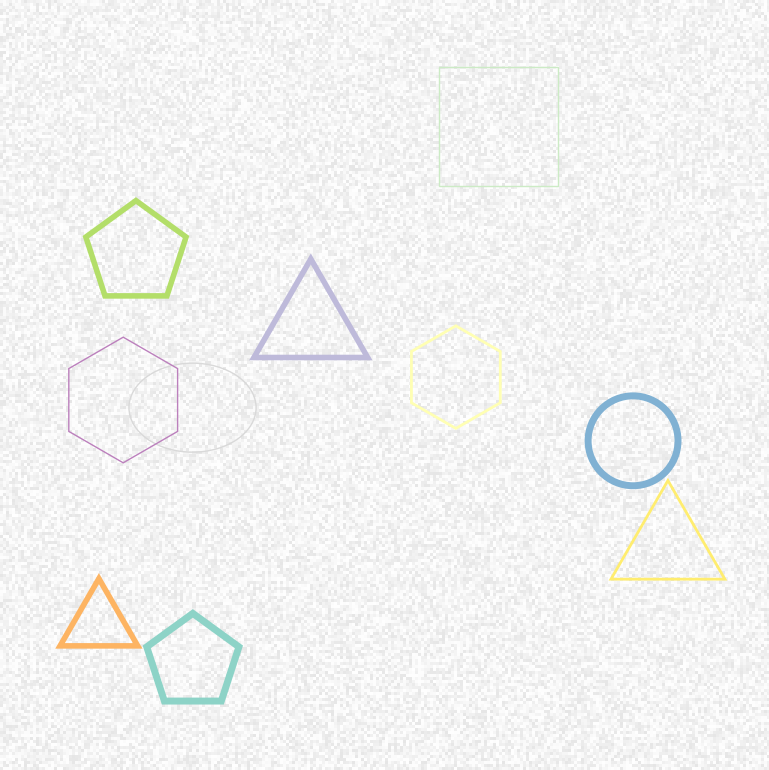[{"shape": "pentagon", "thickness": 2.5, "radius": 0.31, "center": [0.25, 0.14]}, {"shape": "hexagon", "thickness": 1, "radius": 0.33, "center": [0.592, 0.51]}, {"shape": "triangle", "thickness": 2, "radius": 0.43, "center": [0.404, 0.578]}, {"shape": "circle", "thickness": 2.5, "radius": 0.29, "center": [0.822, 0.428]}, {"shape": "triangle", "thickness": 2, "radius": 0.29, "center": [0.128, 0.19]}, {"shape": "pentagon", "thickness": 2, "radius": 0.34, "center": [0.177, 0.671]}, {"shape": "oval", "thickness": 0.5, "radius": 0.41, "center": [0.25, 0.471]}, {"shape": "hexagon", "thickness": 0.5, "radius": 0.41, "center": [0.16, 0.481]}, {"shape": "square", "thickness": 0.5, "radius": 0.38, "center": [0.648, 0.836]}, {"shape": "triangle", "thickness": 1, "radius": 0.43, "center": [0.867, 0.291]}]